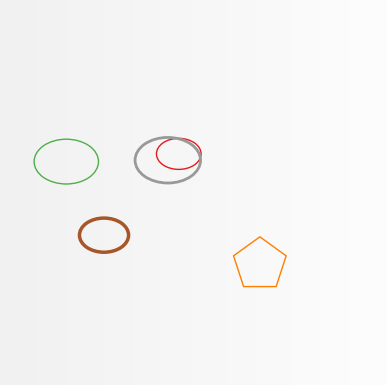[{"shape": "oval", "thickness": 1, "radius": 0.29, "center": [0.461, 0.6]}, {"shape": "oval", "thickness": 1, "radius": 0.42, "center": [0.171, 0.58]}, {"shape": "pentagon", "thickness": 1, "radius": 0.36, "center": [0.671, 0.313]}, {"shape": "oval", "thickness": 2.5, "radius": 0.32, "center": [0.268, 0.389]}, {"shape": "oval", "thickness": 2, "radius": 0.42, "center": [0.433, 0.584]}]